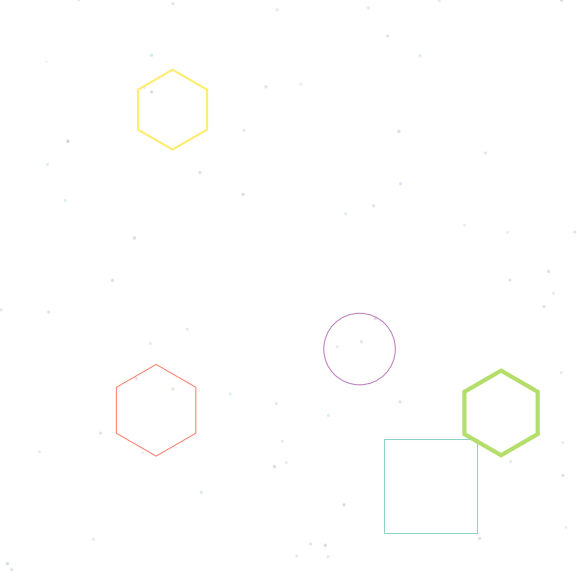[{"shape": "square", "thickness": 0.5, "radius": 0.4, "center": [0.745, 0.158]}, {"shape": "hexagon", "thickness": 0.5, "radius": 0.4, "center": [0.27, 0.289]}, {"shape": "hexagon", "thickness": 2, "radius": 0.37, "center": [0.868, 0.284]}, {"shape": "circle", "thickness": 0.5, "radius": 0.31, "center": [0.623, 0.395]}, {"shape": "hexagon", "thickness": 1, "radius": 0.35, "center": [0.299, 0.809]}]